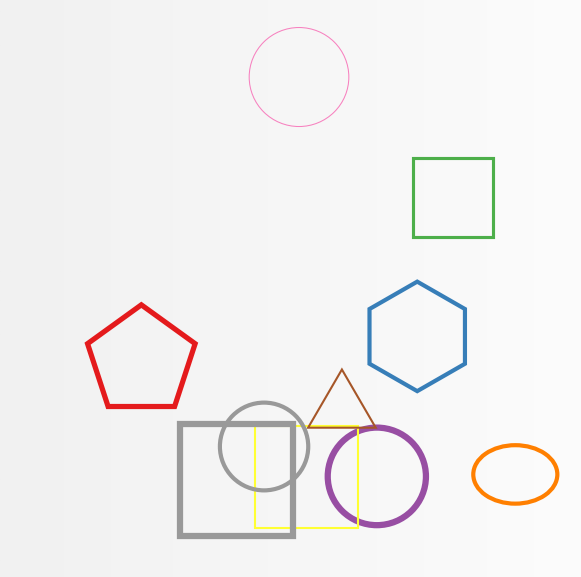[{"shape": "pentagon", "thickness": 2.5, "radius": 0.49, "center": [0.243, 0.374]}, {"shape": "hexagon", "thickness": 2, "radius": 0.47, "center": [0.718, 0.417]}, {"shape": "square", "thickness": 1.5, "radius": 0.34, "center": [0.779, 0.657]}, {"shape": "circle", "thickness": 3, "radius": 0.42, "center": [0.648, 0.174]}, {"shape": "oval", "thickness": 2, "radius": 0.36, "center": [0.887, 0.178]}, {"shape": "square", "thickness": 1, "radius": 0.44, "center": [0.528, 0.173]}, {"shape": "triangle", "thickness": 1, "radius": 0.34, "center": [0.588, 0.292]}, {"shape": "circle", "thickness": 0.5, "radius": 0.43, "center": [0.514, 0.866]}, {"shape": "circle", "thickness": 2, "radius": 0.38, "center": [0.454, 0.226]}, {"shape": "square", "thickness": 3, "radius": 0.48, "center": [0.407, 0.168]}]